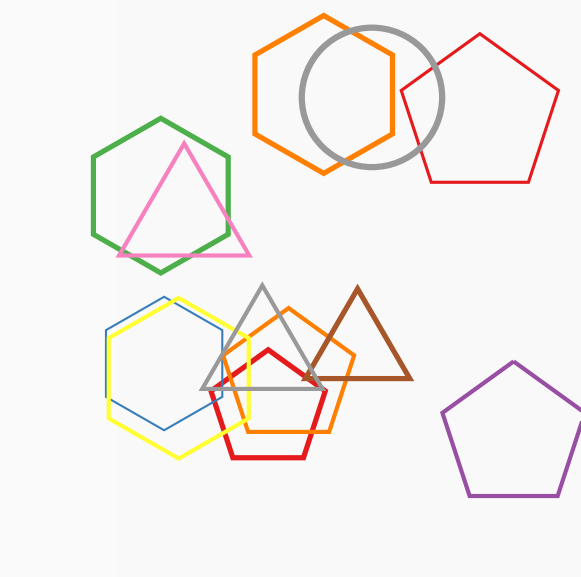[{"shape": "pentagon", "thickness": 1.5, "radius": 0.71, "center": [0.826, 0.799]}, {"shape": "pentagon", "thickness": 2.5, "radius": 0.52, "center": [0.461, 0.29]}, {"shape": "hexagon", "thickness": 1, "radius": 0.58, "center": [0.282, 0.37]}, {"shape": "hexagon", "thickness": 2.5, "radius": 0.67, "center": [0.277, 0.66]}, {"shape": "pentagon", "thickness": 2, "radius": 0.64, "center": [0.884, 0.244]}, {"shape": "hexagon", "thickness": 2.5, "radius": 0.68, "center": [0.557, 0.836]}, {"shape": "pentagon", "thickness": 2, "radius": 0.59, "center": [0.497, 0.347]}, {"shape": "hexagon", "thickness": 2, "radius": 0.7, "center": [0.307, 0.344]}, {"shape": "triangle", "thickness": 2.5, "radius": 0.52, "center": [0.615, 0.395]}, {"shape": "triangle", "thickness": 2, "radius": 0.65, "center": [0.317, 0.621]}, {"shape": "circle", "thickness": 3, "radius": 0.6, "center": [0.64, 0.83]}, {"shape": "triangle", "thickness": 2, "radius": 0.6, "center": [0.451, 0.385]}]